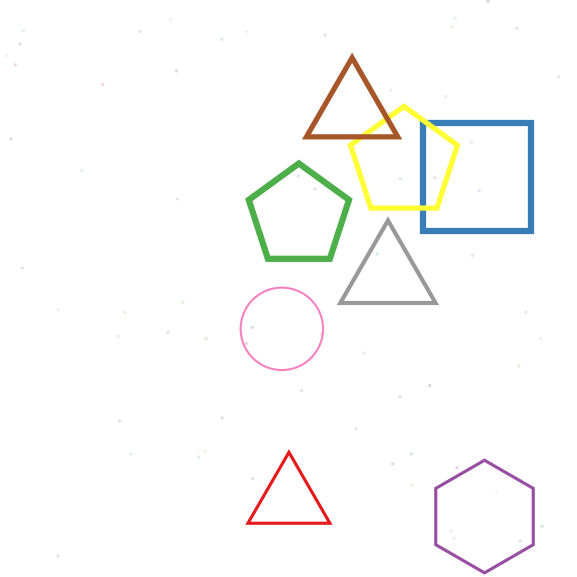[{"shape": "triangle", "thickness": 1.5, "radius": 0.41, "center": [0.5, 0.134]}, {"shape": "square", "thickness": 3, "radius": 0.47, "center": [0.827, 0.693]}, {"shape": "pentagon", "thickness": 3, "radius": 0.46, "center": [0.518, 0.625]}, {"shape": "hexagon", "thickness": 1.5, "radius": 0.49, "center": [0.839, 0.105]}, {"shape": "pentagon", "thickness": 2.5, "radius": 0.49, "center": [0.699, 0.718]}, {"shape": "triangle", "thickness": 2.5, "radius": 0.46, "center": [0.61, 0.808]}, {"shape": "circle", "thickness": 1, "radius": 0.36, "center": [0.488, 0.43]}, {"shape": "triangle", "thickness": 2, "radius": 0.48, "center": [0.672, 0.522]}]